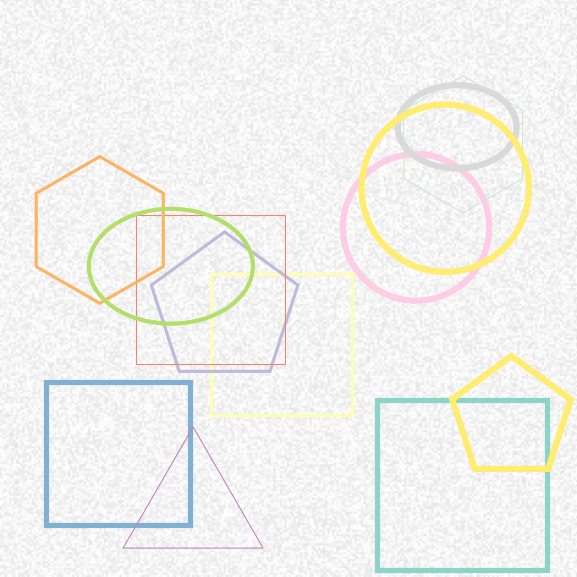[{"shape": "square", "thickness": 2.5, "radius": 0.74, "center": [0.8, 0.159]}, {"shape": "square", "thickness": 1.5, "radius": 0.61, "center": [0.488, 0.403]}, {"shape": "pentagon", "thickness": 1.5, "radius": 0.67, "center": [0.389, 0.464]}, {"shape": "square", "thickness": 0.5, "radius": 0.64, "center": [0.364, 0.497]}, {"shape": "square", "thickness": 2.5, "radius": 0.62, "center": [0.204, 0.213]}, {"shape": "hexagon", "thickness": 1.5, "radius": 0.64, "center": [0.173, 0.601]}, {"shape": "oval", "thickness": 2, "radius": 0.71, "center": [0.296, 0.538]}, {"shape": "circle", "thickness": 3, "radius": 0.63, "center": [0.72, 0.605]}, {"shape": "oval", "thickness": 3, "radius": 0.51, "center": [0.792, 0.78]}, {"shape": "triangle", "thickness": 0.5, "radius": 0.7, "center": [0.334, 0.12]}, {"shape": "hexagon", "thickness": 0.5, "radius": 0.59, "center": [0.802, 0.749]}, {"shape": "pentagon", "thickness": 3, "radius": 0.54, "center": [0.886, 0.274]}, {"shape": "circle", "thickness": 3, "radius": 0.72, "center": [0.771, 0.673]}]